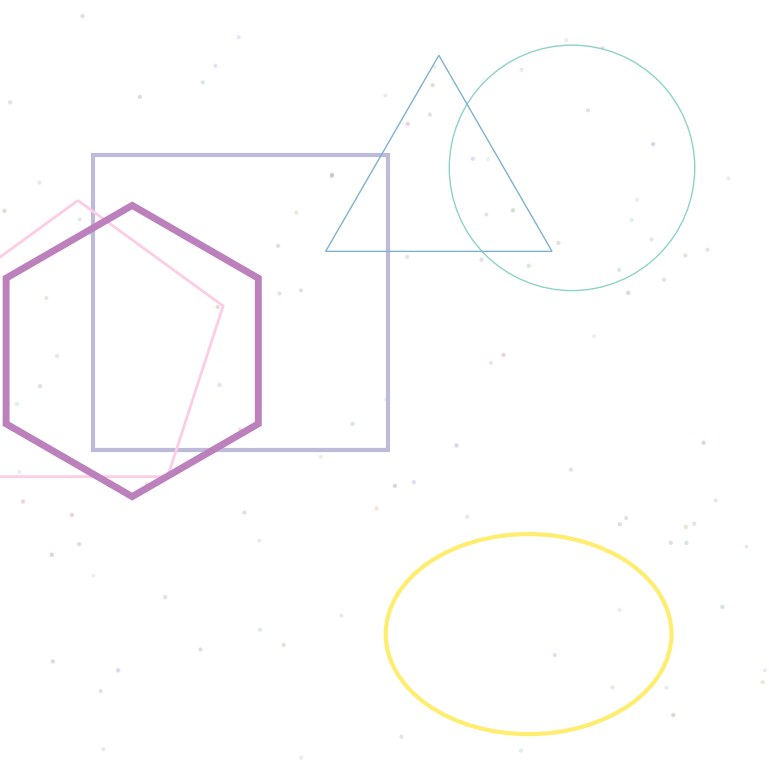[{"shape": "circle", "thickness": 0.5, "radius": 0.8, "center": [0.743, 0.782]}, {"shape": "square", "thickness": 1.5, "radius": 0.96, "center": [0.312, 0.607]}, {"shape": "triangle", "thickness": 0.5, "radius": 0.85, "center": [0.57, 0.758]}, {"shape": "pentagon", "thickness": 1, "radius": 0.99, "center": [0.101, 0.541]}, {"shape": "hexagon", "thickness": 2.5, "radius": 0.95, "center": [0.172, 0.544]}, {"shape": "oval", "thickness": 1.5, "radius": 0.93, "center": [0.687, 0.176]}]